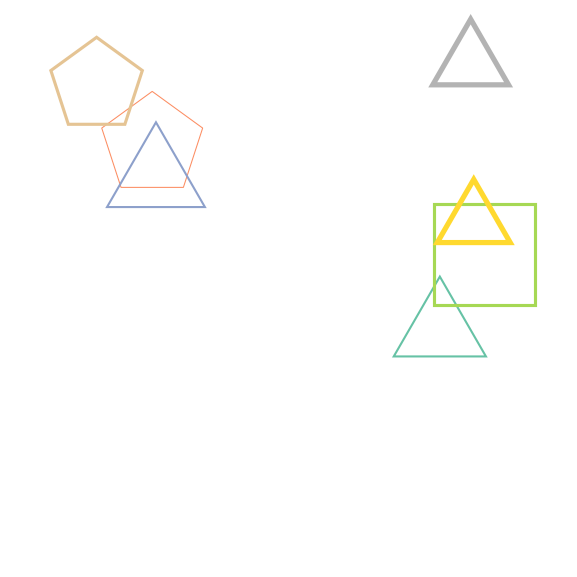[{"shape": "triangle", "thickness": 1, "radius": 0.46, "center": [0.762, 0.428]}, {"shape": "pentagon", "thickness": 0.5, "radius": 0.46, "center": [0.264, 0.749]}, {"shape": "triangle", "thickness": 1, "radius": 0.49, "center": [0.27, 0.69]}, {"shape": "square", "thickness": 1.5, "radius": 0.44, "center": [0.839, 0.559]}, {"shape": "triangle", "thickness": 2.5, "radius": 0.36, "center": [0.82, 0.616]}, {"shape": "pentagon", "thickness": 1.5, "radius": 0.42, "center": [0.167, 0.851]}, {"shape": "triangle", "thickness": 2.5, "radius": 0.38, "center": [0.815, 0.89]}]